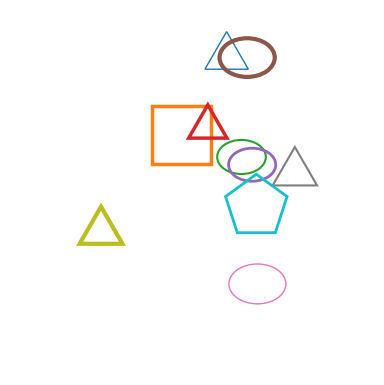[{"shape": "triangle", "thickness": 1, "radius": 0.33, "center": [0.589, 0.853]}, {"shape": "square", "thickness": 2.5, "radius": 0.38, "center": [0.472, 0.649]}, {"shape": "oval", "thickness": 1.5, "radius": 0.32, "center": [0.627, 0.592]}, {"shape": "triangle", "thickness": 2.5, "radius": 0.29, "center": [0.54, 0.67]}, {"shape": "oval", "thickness": 2, "radius": 0.31, "center": [0.655, 0.572]}, {"shape": "oval", "thickness": 3, "radius": 0.36, "center": [0.642, 0.85]}, {"shape": "oval", "thickness": 1, "radius": 0.37, "center": [0.669, 0.263]}, {"shape": "triangle", "thickness": 1.5, "radius": 0.33, "center": [0.766, 0.552]}, {"shape": "triangle", "thickness": 3, "radius": 0.32, "center": [0.262, 0.399]}, {"shape": "pentagon", "thickness": 2, "radius": 0.42, "center": [0.666, 0.464]}]